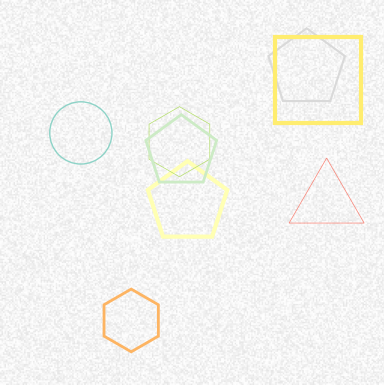[{"shape": "circle", "thickness": 1, "radius": 0.4, "center": [0.21, 0.655]}, {"shape": "pentagon", "thickness": 3, "radius": 0.54, "center": [0.487, 0.473]}, {"shape": "triangle", "thickness": 0.5, "radius": 0.56, "center": [0.848, 0.477]}, {"shape": "hexagon", "thickness": 2, "radius": 0.41, "center": [0.341, 0.168]}, {"shape": "hexagon", "thickness": 0.5, "radius": 0.46, "center": [0.466, 0.632]}, {"shape": "pentagon", "thickness": 1.5, "radius": 0.52, "center": [0.796, 0.822]}, {"shape": "pentagon", "thickness": 2, "radius": 0.48, "center": [0.471, 0.605]}, {"shape": "square", "thickness": 3, "radius": 0.55, "center": [0.826, 0.793]}]